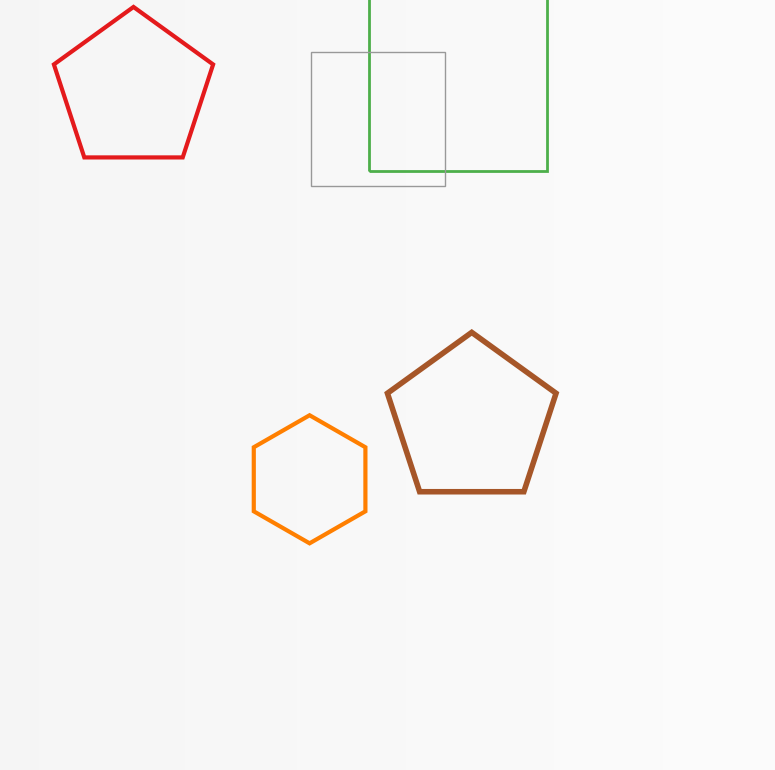[{"shape": "pentagon", "thickness": 1.5, "radius": 0.54, "center": [0.172, 0.883]}, {"shape": "square", "thickness": 1, "radius": 0.57, "center": [0.591, 0.893]}, {"shape": "hexagon", "thickness": 1.5, "radius": 0.42, "center": [0.399, 0.378]}, {"shape": "pentagon", "thickness": 2, "radius": 0.57, "center": [0.609, 0.454]}, {"shape": "square", "thickness": 0.5, "radius": 0.43, "center": [0.488, 0.845]}]